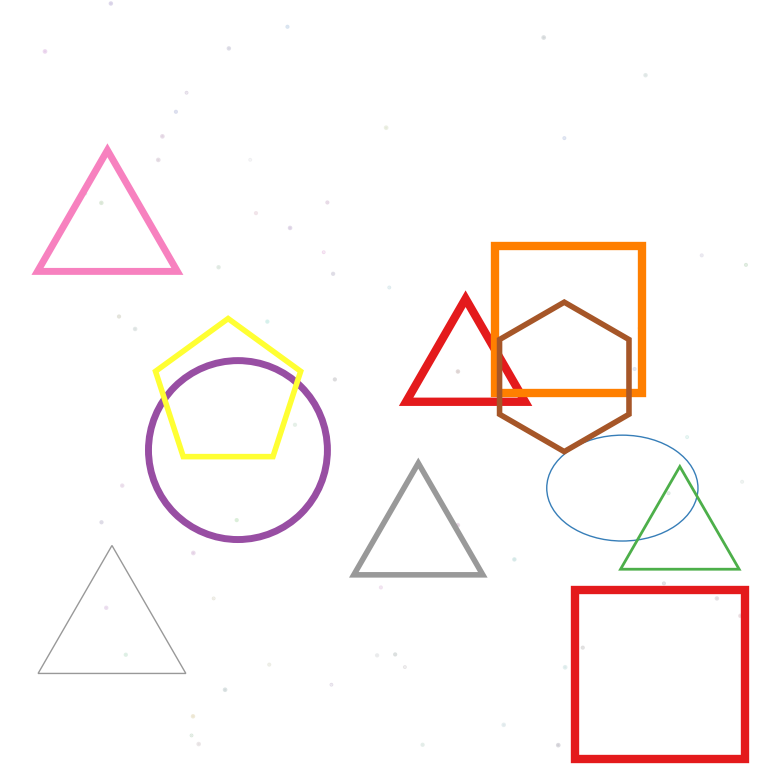[{"shape": "square", "thickness": 3, "radius": 0.55, "center": [0.857, 0.124]}, {"shape": "triangle", "thickness": 3, "radius": 0.45, "center": [0.605, 0.523]}, {"shape": "oval", "thickness": 0.5, "radius": 0.49, "center": [0.808, 0.366]}, {"shape": "triangle", "thickness": 1, "radius": 0.44, "center": [0.883, 0.305]}, {"shape": "circle", "thickness": 2.5, "radius": 0.58, "center": [0.309, 0.415]}, {"shape": "square", "thickness": 3, "radius": 0.48, "center": [0.738, 0.584]}, {"shape": "pentagon", "thickness": 2, "radius": 0.5, "center": [0.296, 0.487]}, {"shape": "hexagon", "thickness": 2, "radius": 0.49, "center": [0.733, 0.511]}, {"shape": "triangle", "thickness": 2.5, "radius": 0.52, "center": [0.14, 0.7]}, {"shape": "triangle", "thickness": 0.5, "radius": 0.55, "center": [0.145, 0.181]}, {"shape": "triangle", "thickness": 2, "radius": 0.48, "center": [0.543, 0.302]}]